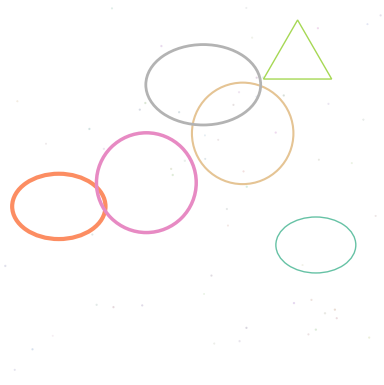[{"shape": "oval", "thickness": 1, "radius": 0.52, "center": [0.82, 0.364]}, {"shape": "oval", "thickness": 3, "radius": 0.61, "center": [0.153, 0.464]}, {"shape": "circle", "thickness": 2.5, "radius": 0.65, "center": [0.38, 0.526]}, {"shape": "triangle", "thickness": 1, "radius": 0.51, "center": [0.773, 0.846]}, {"shape": "circle", "thickness": 1.5, "radius": 0.66, "center": [0.63, 0.654]}, {"shape": "oval", "thickness": 2, "radius": 0.75, "center": [0.528, 0.78]}]